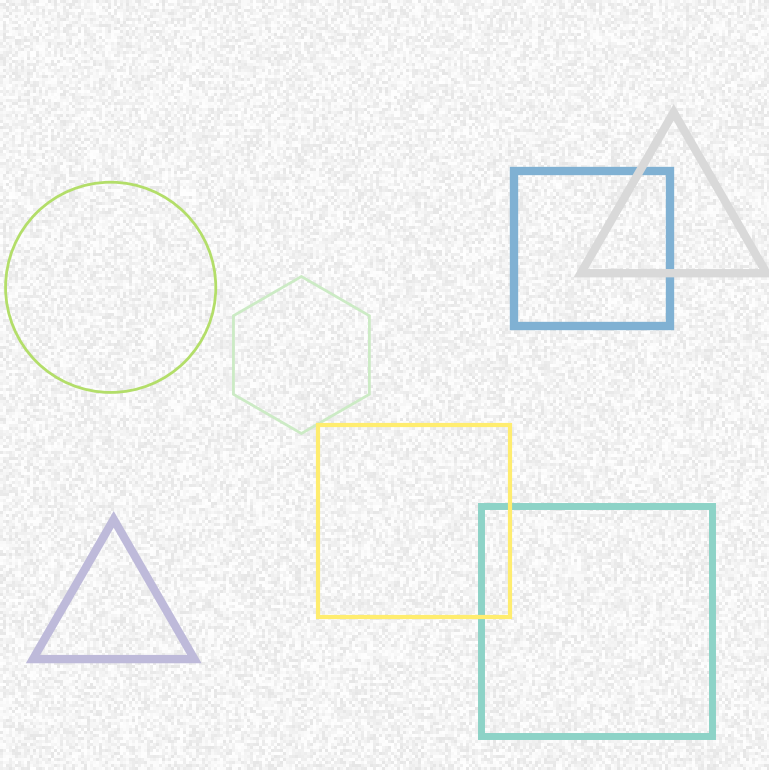[{"shape": "square", "thickness": 2.5, "radius": 0.75, "center": [0.775, 0.194]}, {"shape": "triangle", "thickness": 3, "radius": 0.6, "center": [0.148, 0.205]}, {"shape": "square", "thickness": 3, "radius": 0.51, "center": [0.769, 0.677]}, {"shape": "circle", "thickness": 1, "radius": 0.68, "center": [0.144, 0.627]}, {"shape": "triangle", "thickness": 3, "radius": 0.7, "center": [0.875, 0.715]}, {"shape": "hexagon", "thickness": 1, "radius": 0.51, "center": [0.391, 0.539]}, {"shape": "square", "thickness": 1.5, "radius": 0.62, "center": [0.538, 0.324]}]